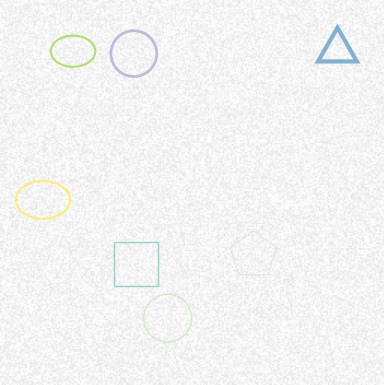[{"shape": "square", "thickness": 1, "radius": 0.29, "center": [0.353, 0.315]}, {"shape": "circle", "thickness": 2, "radius": 0.3, "center": [0.348, 0.861]}, {"shape": "triangle", "thickness": 3, "radius": 0.29, "center": [0.876, 0.87]}, {"shape": "oval", "thickness": 1.5, "radius": 0.29, "center": [0.19, 0.867]}, {"shape": "pentagon", "thickness": 0.5, "radius": 0.32, "center": [0.658, 0.337]}, {"shape": "circle", "thickness": 1, "radius": 0.31, "center": [0.435, 0.174]}, {"shape": "oval", "thickness": 1.5, "radius": 0.35, "center": [0.111, 0.481]}]